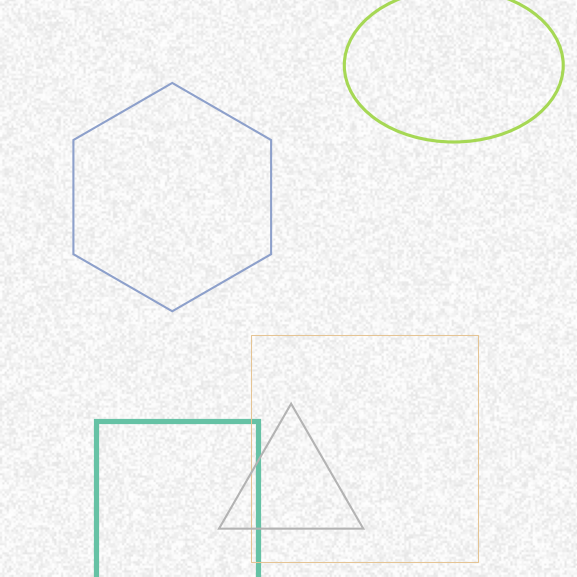[{"shape": "square", "thickness": 2.5, "radius": 0.7, "center": [0.307, 0.129]}, {"shape": "hexagon", "thickness": 1, "radius": 0.99, "center": [0.298, 0.658]}, {"shape": "oval", "thickness": 1.5, "radius": 0.95, "center": [0.786, 0.886]}, {"shape": "square", "thickness": 0.5, "radius": 0.98, "center": [0.631, 0.222]}, {"shape": "triangle", "thickness": 1, "radius": 0.72, "center": [0.504, 0.156]}]